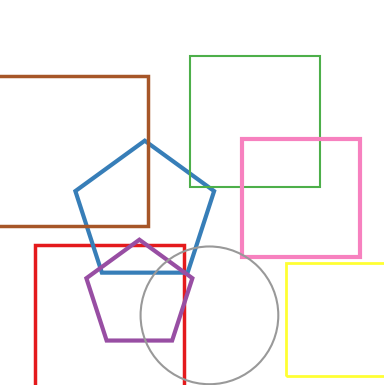[{"shape": "square", "thickness": 2.5, "radius": 0.97, "center": [0.283, 0.171]}, {"shape": "pentagon", "thickness": 3, "radius": 0.95, "center": [0.376, 0.445]}, {"shape": "square", "thickness": 1.5, "radius": 0.85, "center": [0.663, 0.685]}, {"shape": "pentagon", "thickness": 3, "radius": 0.72, "center": [0.362, 0.233]}, {"shape": "square", "thickness": 2, "radius": 0.74, "center": [0.889, 0.171]}, {"shape": "square", "thickness": 2.5, "radius": 0.98, "center": [0.19, 0.607]}, {"shape": "square", "thickness": 3, "radius": 0.77, "center": [0.781, 0.486]}, {"shape": "circle", "thickness": 1.5, "radius": 0.89, "center": [0.544, 0.181]}]